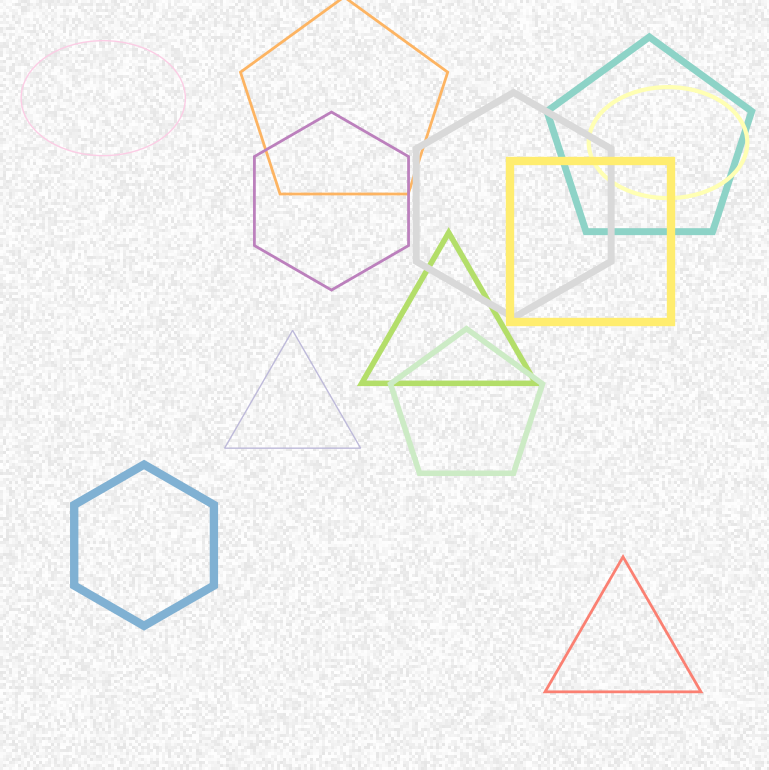[{"shape": "pentagon", "thickness": 2.5, "radius": 0.7, "center": [0.843, 0.812]}, {"shape": "oval", "thickness": 1.5, "radius": 0.52, "center": [0.868, 0.815]}, {"shape": "triangle", "thickness": 0.5, "radius": 0.51, "center": [0.38, 0.469]}, {"shape": "triangle", "thickness": 1, "radius": 0.58, "center": [0.809, 0.16]}, {"shape": "hexagon", "thickness": 3, "radius": 0.52, "center": [0.187, 0.292]}, {"shape": "pentagon", "thickness": 1, "radius": 0.71, "center": [0.447, 0.863]}, {"shape": "triangle", "thickness": 2, "radius": 0.65, "center": [0.583, 0.567]}, {"shape": "oval", "thickness": 0.5, "radius": 0.53, "center": [0.134, 0.873]}, {"shape": "hexagon", "thickness": 2.5, "radius": 0.73, "center": [0.667, 0.734]}, {"shape": "hexagon", "thickness": 1, "radius": 0.58, "center": [0.43, 0.739]}, {"shape": "pentagon", "thickness": 2, "radius": 0.52, "center": [0.606, 0.469]}, {"shape": "square", "thickness": 3, "radius": 0.52, "center": [0.767, 0.687]}]